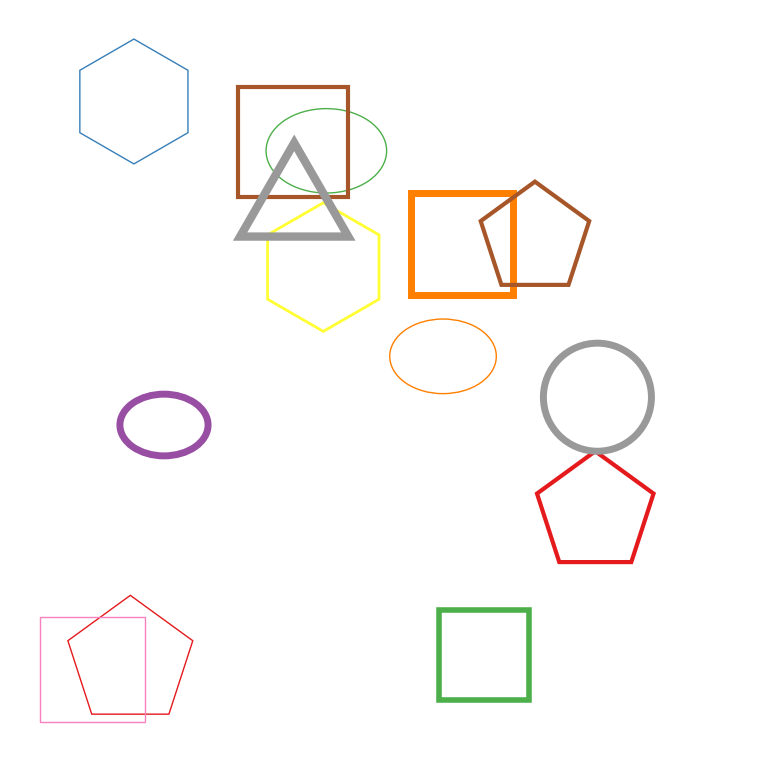[{"shape": "pentagon", "thickness": 1.5, "radius": 0.4, "center": [0.773, 0.334]}, {"shape": "pentagon", "thickness": 0.5, "radius": 0.43, "center": [0.169, 0.142]}, {"shape": "hexagon", "thickness": 0.5, "radius": 0.41, "center": [0.174, 0.868]}, {"shape": "oval", "thickness": 0.5, "radius": 0.39, "center": [0.424, 0.804]}, {"shape": "square", "thickness": 2, "radius": 0.29, "center": [0.628, 0.15]}, {"shape": "oval", "thickness": 2.5, "radius": 0.29, "center": [0.213, 0.448]}, {"shape": "oval", "thickness": 0.5, "radius": 0.35, "center": [0.575, 0.537]}, {"shape": "square", "thickness": 2.5, "radius": 0.33, "center": [0.6, 0.684]}, {"shape": "hexagon", "thickness": 1, "radius": 0.42, "center": [0.42, 0.653]}, {"shape": "square", "thickness": 1.5, "radius": 0.36, "center": [0.38, 0.816]}, {"shape": "pentagon", "thickness": 1.5, "radius": 0.37, "center": [0.695, 0.69]}, {"shape": "square", "thickness": 0.5, "radius": 0.34, "center": [0.12, 0.13]}, {"shape": "circle", "thickness": 2.5, "radius": 0.35, "center": [0.776, 0.484]}, {"shape": "triangle", "thickness": 3, "radius": 0.41, "center": [0.382, 0.733]}]